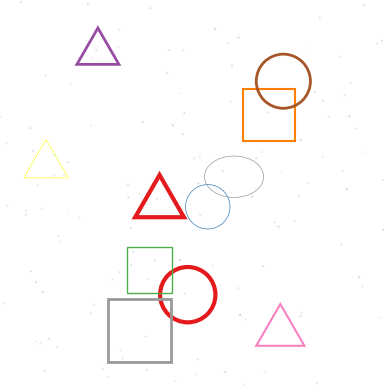[{"shape": "circle", "thickness": 3, "radius": 0.36, "center": [0.488, 0.235]}, {"shape": "triangle", "thickness": 3, "radius": 0.37, "center": [0.414, 0.472]}, {"shape": "circle", "thickness": 0.5, "radius": 0.29, "center": [0.54, 0.463]}, {"shape": "square", "thickness": 1, "radius": 0.3, "center": [0.388, 0.3]}, {"shape": "triangle", "thickness": 2, "radius": 0.32, "center": [0.254, 0.864]}, {"shape": "square", "thickness": 1.5, "radius": 0.33, "center": [0.698, 0.702]}, {"shape": "triangle", "thickness": 0.5, "radius": 0.33, "center": [0.12, 0.571]}, {"shape": "circle", "thickness": 2, "radius": 0.35, "center": [0.736, 0.789]}, {"shape": "triangle", "thickness": 1.5, "radius": 0.36, "center": [0.728, 0.138]}, {"shape": "square", "thickness": 2, "radius": 0.41, "center": [0.363, 0.142]}, {"shape": "oval", "thickness": 0.5, "radius": 0.38, "center": [0.608, 0.541]}]